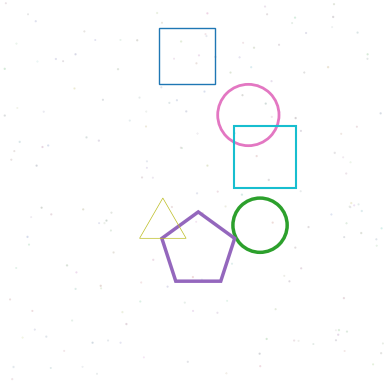[{"shape": "square", "thickness": 1, "radius": 0.37, "center": [0.486, 0.855]}, {"shape": "circle", "thickness": 2.5, "radius": 0.35, "center": [0.675, 0.415]}, {"shape": "pentagon", "thickness": 2.5, "radius": 0.5, "center": [0.515, 0.35]}, {"shape": "circle", "thickness": 2, "radius": 0.4, "center": [0.645, 0.701]}, {"shape": "triangle", "thickness": 0.5, "radius": 0.35, "center": [0.423, 0.416]}, {"shape": "square", "thickness": 1.5, "radius": 0.4, "center": [0.689, 0.592]}]